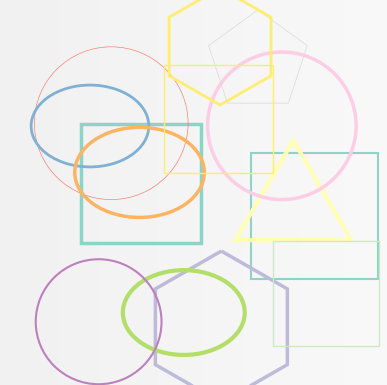[{"shape": "square", "thickness": 1.5, "radius": 0.82, "center": [0.812, 0.439]}, {"shape": "square", "thickness": 2.5, "radius": 0.77, "center": [0.364, 0.523]}, {"shape": "triangle", "thickness": 3, "radius": 0.86, "center": [0.757, 0.463]}, {"shape": "hexagon", "thickness": 2.5, "radius": 0.98, "center": [0.571, 0.151]}, {"shape": "circle", "thickness": 0.5, "radius": 0.99, "center": [0.287, 0.68]}, {"shape": "oval", "thickness": 2, "radius": 0.76, "center": [0.232, 0.673]}, {"shape": "oval", "thickness": 2.5, "radius": 0.84, "center": [0.36, 0.552]}, {"shape": "oval", "thickness": 3, "radius": 0.79, "center": [0.474, 0.188]}, {"shape": "circle", "thickness": 2.5, "radius": 0.96, "center": [0.727, 0.673]}, {"shape": "pentagon", "thickness": 0.5, "radius": 0.67, "center": [0.666, 0.84]}, {"shape": "circle", "thickness": 1.5, "radius": 0.81, "center": [0.255, 0.164]}, {"shape": "square", "thickness": 1, "radius": 0.68, "center": [0.842, 0.237]}, {"shape": "hexagon", "thickness": 2, "radius": 0.76, "center": [0.568, 0.879]}, {"shape": "square", "thickness": 1, "radius": 0.7, "center": [0.564, 0.692]}]